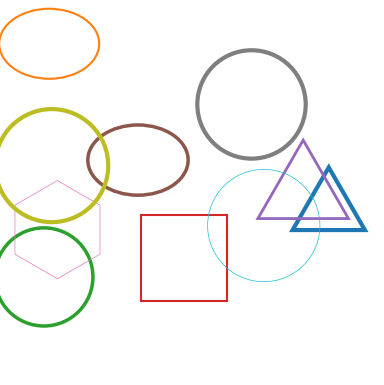[{"shape": "triangle", "thickness": 3, "radius": 0.54, "center": [0.854, 0.457]}, {"shape": "oval", "thickness": 1.5, "radius": 0.65, "center": [0.128, 0.886]}, {"shape": "circle", "thickness": 2.5, "radius": 0.64, "center": [0.114, 0.281]}, {"shape": "square", "thickness": 1.5, "radius": 0.56, "center": [0.479, 0.33]}, {"shape": "triangle", "thickness": 2, "radius": 0.68, "center": [0.787, 0.5]}, {"shape": "oval", "thickness": 2.5, "radius": 0.65, "center": [0.358, 0.584]}, {"shape": "hexagon", "thickness": 0.5, "radius": 0.64, "center": [0.149, 0.403]}, {"shape": "circle", "thickness": 3, "radius": 0.7, "center": [0.653, 0.729]}, {"shape": "circle", "thickness": 3, "radius": 0.73, "center": [0.134, 0.57]}, {"shape": "circle", "thickness": 0.5, "radius": 0.73, "center": [0.685, 0.414]}]